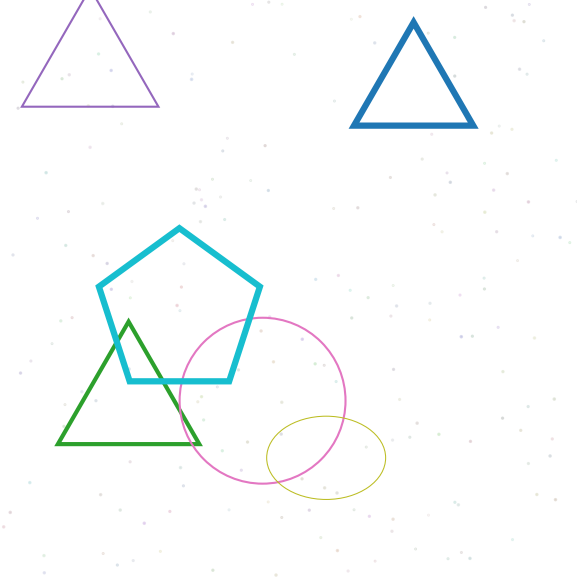[{"shape": "triangle", "thickness": 3, "radius": 0.6, "center": [0.716, 0.841]}, {"shape": "triangle", "thickness": 2, "radius": 0.71, "center": [0.223, 0.301]}, {"shape": "triangle", "thickness": 1, "radius": 0.68, "center": [0.156, 0.883]}, {"shape": "circle", "thickness": 1, "radius": 0.72, "center": [0.455, 0.305]}, {"shape": "oval", "thickness": 0.5, "radius": 0.51, "center": [0.565, 0.206]}, {"shape": "pentagon", "thickness": 3, "radius": 0.73, "center": [0.311, 0.457]}]